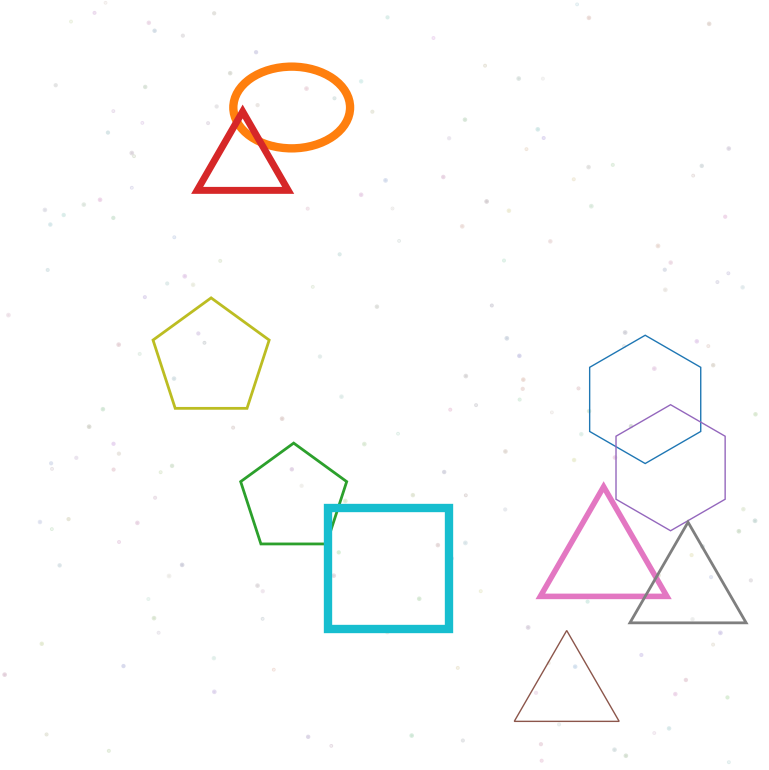[{"shape": "hexagon", "thickness": 0.5, "radius": 0.42, "center": [0.838, 0.481]}, {"shape": "oval", "thickness": 3, "radius": 0.38, "center": [0.379, 0.86]}, {"shape": "pentagon", "thickness": 1, "radius": 0.36, "center": [0.381, 0.352]}, {"shape": "triangle", "thickness": 2.5, "radius": 0.34, "center": [0.315, 0.787]}, {"shape": "hexagon", "thickness": 0.5, "radius": 0.41, "center": [0.871, 0.393]}, {"shape": "triangle", "thickness": 0.5, "radius": 0.39, "center": [0.736, 0.102]}, {"shape": "triangle", "thickness": 2, "radius": 0.47, "center": [0.784, 0.273]}, {"shape": "triangle", "thickness": 1, "radius": 0.44, "center": [0.894, 0.235]}, {"shape": "pentagon", "thickness": 1, "radius": 0.4, "center": [0.274, 0.534]}, {"shape": "square", "thickness": 3, "radius": 0.39, "center": [0.504, 0.261]}]